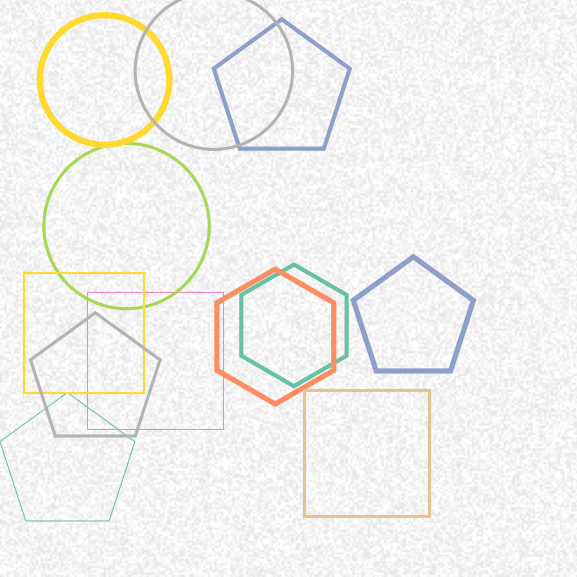[{"shape": "pentagon", "thickness": 0.5, "radius": 0.61, "center": [0.117, 0.196]}, {"shape": "hexagon", "thickness": 2, "radius": 0.53, "center": [0.509, 0.436]}, {"shape": "hexagon", "thickness": 2.5, "radius": 0.58, "center": [0.477, 0.416]}, {"shape": "pentagon", "thickness": 2, "radius": 0.62, "center": [0.488, 0.842]}, {"shape": "pentagon", "thickness": 2.5, "radius": 0.55, "center": [0.716, 0.445]}, {"shape": "square", "thickness": 0.5, "radius": 0.59, "center": [0.269, 0.375]}, {"shape": "circle", "thickness": 1.5, "radius": 0.72, "center": [0.219, 0.608]}, {"shape": "square", "thickness": 1, "radius": 0.52, "center": [0.146, 0.423]}, {"shape": "circle", "thickness": 3, "radius": 0.56, "center": [0.181, 0.861]}, {"shape": "square", "thickness": 1.5, "radius": 0.54, "center": [0.635, 0.214]}, {"shape": "pentagon", "thickness": 1.5, "radius": 0.59, "center": [0.165, 0.34]}, {"shape": "circle", "thickness": 1.5, "radius": 0.68, "center": [0.37, 0.877]}]